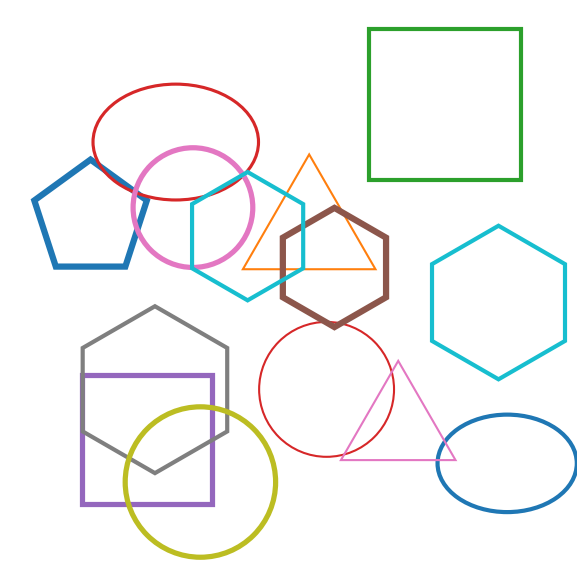[{"shape": "pentagon", "thickness": 3, "radius": 0.51, "center": [0.157, 0.62]}, {"shape": "oval", "thickness": 2, "radius": 0.6, "center": [0.878, 0.197]}, {"shape": "triangle", "thickness": 1, "radius": 0.66, "center": [0.535, 0.599]}, {"shape": "square", "thickness": 2, "radius": 0.66, "center": [0.771, 0.818]}, {"shape": "oval", "thickness": 1.5, "radius": 0.72, "center": [0.304, 0.753]}, {"shape": "circle", "thickness": 1, "radius": 0.58, "center": [0.566, 0.325]}, {"shape": "square", "thickness": 2.5, "radius": 0.56, "center": [0.255, 0.239]}, {"shape": "hexagon", "thickness": 3, "radius": 0.52, "center": [0.579, 0.536]}, {"shape": "triangle", "thickness": 1, "radius": 0.57, "center": [0.69, 0.26]}, {"shape": "circle", "thickness": 2.5, "radius": 0.52, "center": [0.334, 0.64]}, {"shape": "hexagon", "thickness": 2, "radius": 0.72, "center": [0.268, 0.324]}, {"shape": "circle", "thickness": 2.5, "radius": 0.65, "center": [0.347, 0.164]}, {"shape": "hexagon", "thickness": 2, "radius": 0.56, "center": [0.429, 0.59]}, {"shape": "hexagon", "thickness": 2, "radius": 0.66, "center": [0.863, 0.475]}]